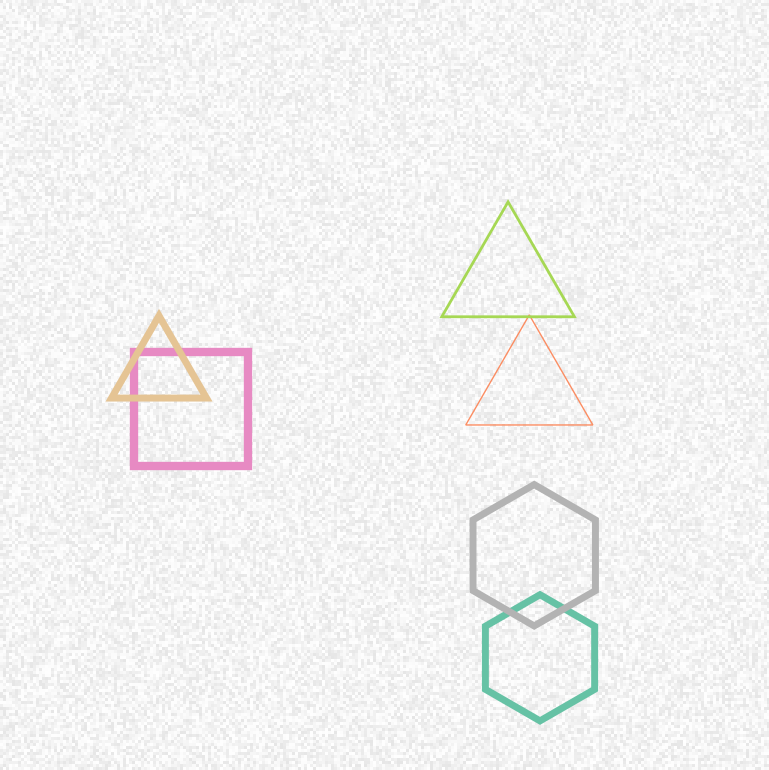[{"shape": "hexagon", "thickness": 2.5, "radius": 0.41, "center": [0.701, 0.146]}, {"shape": "triangle", "thickness": 0.5, "radius": 0.48, "center": [0.687, 0.496]}, {"shape": "square", "thickness": 3, "radius": 0.37, "center": [0.248, 0.469]}, {"shape": "triangle", "thickness": 1, "radius": 0.5, "center": [0.66, 0.638]}, {"shape": "triangle", "thickness": 2.5, "radius": 0.36, "center": [0.207, 0.519]}, {"shape": "hexagon", "thickness": 2.5, "radius": 0.46, "center": [0.694, 0.279]}]